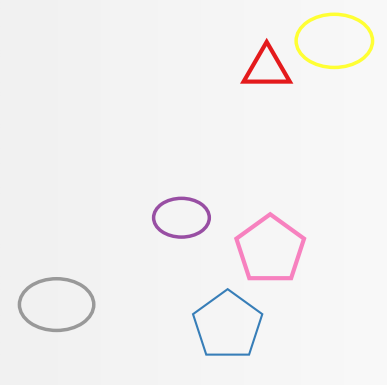[{"shape": "triangle", "thickness": 3, "radius": 0.34, "center": [0.688, 0.822]}, {"shape": "pentagon", "thickness": 1.5, "radius": 0.47, "center": [0.588, 0.155]}, {"shape": "oval", "thickness": 2.5, "radius": 0.36, "center": [0.468, 0.435]}, {"shape": "oval", "thickness": 2.5, "radius": 0.49, "center": [0.863, 0.894]}, {"shape": "pentagon", "thickness": 3, "radius": 0.46, "center": [0.697, 0.352]}, {"shape": "oval", "thickness": 2.5, "radius": 0.48, "center": [0.146, 0.209]}]